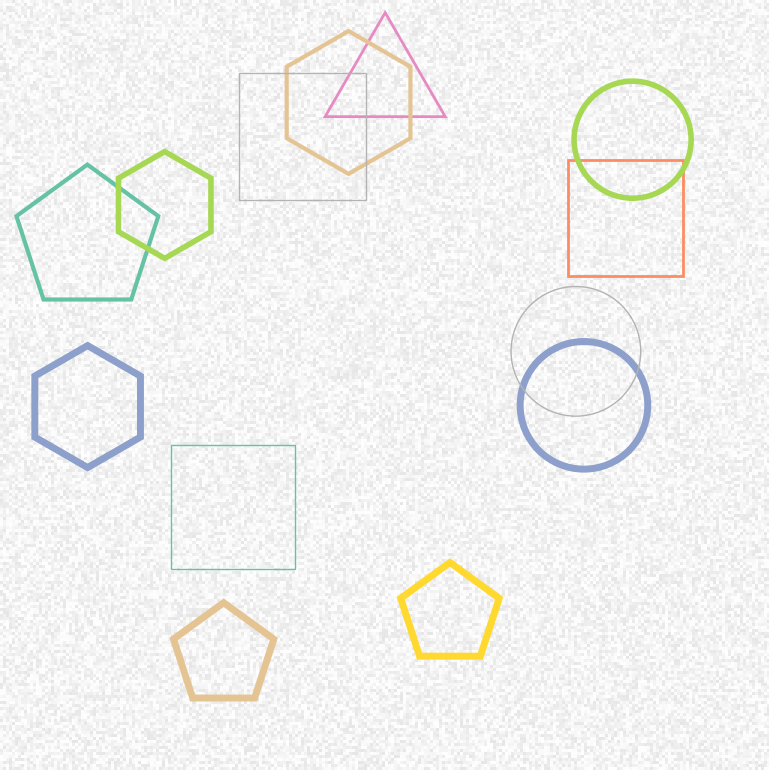[{"shape": "pentagon", "thickness": 1.5, "radius": 0.48, "center": [0.113, 0.689]}, {"shape": "square", "thickness": 0.5, "radius": 0.4, "center": [0.303, 0.341]}, {"shape": "square", "thickness": 1, "radius": 0.38, "center": [0.812, 0.717]}, {"shape": "circle", "thickness": 2.5, "radius": 0.41, "center": [0.758, 0.474]}, {"shape": "hexagon", "thickness": 2.5, "radius": 0.4, "center": [0.114, 0.472]}, {"shape": "triangle", "thickness": 1, "radius": 0.45, "center": [0.5, 0.894]}, {"shape": "hexagon", "thickness": 2, "radius": 0.35, "center": [0.214, 0.734]}, {"shape": "circle", "thickness": 2, "radius": 0.38, "center": [0.822, 0.819]}, {"shape": "pentagon", "thickness": 2.5, "radius": 0.34, "center": [0.584, 0.202]}, {"shape": "pentagon", "thickness": 2.5, "radius": 0.34, "center": [0.29, 0.149]}, {"shape": "hexagon", "thickness": 1.5, "radius": 0.46, "center": [0.453, 0.867]}, {"shape": "square", "thickness": 0.5, "radius": 0.41, "center": [0.393, 0.823]}, {"shape": "circle", "thickness": 0.5, "radius": 0.42, "center": [0.748, 0.544]}]